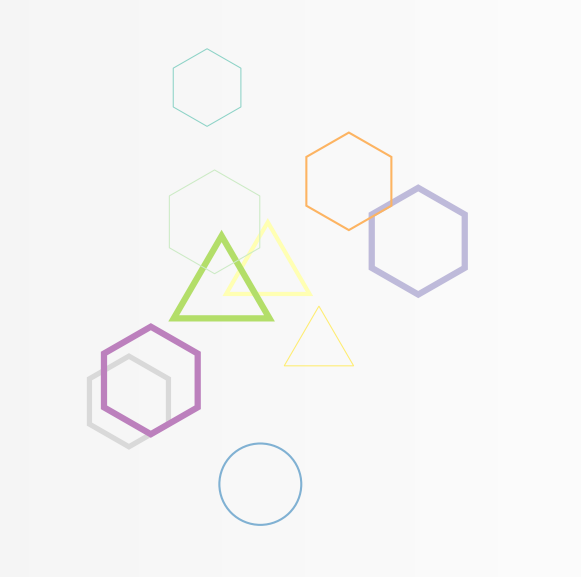[{"shape": "hexagon", "thickness": 0.5, "radius": 0.34, "center": [0.356, 0.848]}, {"shape": "triangle", "thickness": 2, "radius": 0.41, "center": [0.461, 0.532]}, {"shape": "hexagon", "thickness": 3, "radius": 0.46, "center": [0.72, 0.581]}, {"shape": "circle", "thickness": 1, "radius": 0.35, "center": [0.448, 0.161]}, {"shape": "hexagon", "thickness": 1, "radius": 0.42, "center": [0.6, 0.685]}, {"shape": "triangle", "thickness": 3, "radius": 0.48, "center": [0.381, 0.495]}, {"shape": "hexagon", "thickness": 2.5, "radius": 0.39, "center": [0.222, 0.304]}, {"shape": "hexagon", "thickness": 3, "radius": 0.47, "center": [0.26, 0.34]}, {"shape": "hexagon", "thickness": 0.5, "radius": 0.45, "center": [0.369, 0.615]}, {"shape": "triangle", "thickness": 0.5, "radius": 0.34, "center": [0.549, 0.4]}]